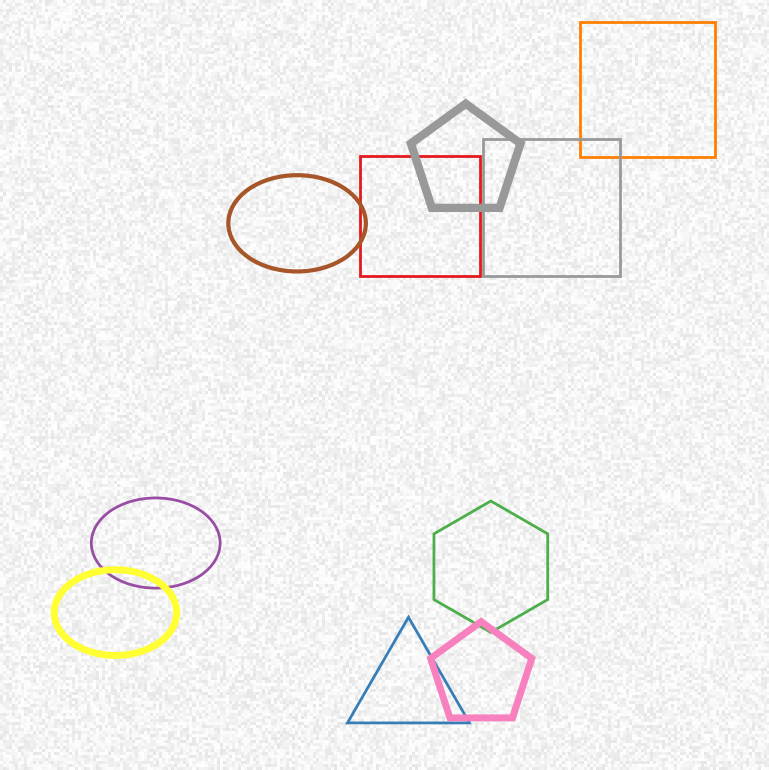[{"shape": "square", "thickness": 1, "radius": 0.39, "center": [0.545, 0.72]}, {"shape": "triangle", "thickness": 1, "radius": 0.46, "center": [0.53, 0.107]}, {"shape": "hexagon", "thickness": 1, "radius": 0.43, "center": [0.637, 0.264]}, {"shape": "oval", "thickness": 1, "radius": 0.42, "center": [0.202, 0.295]}, {"shape": "square", "thickness": 1, "radius": 0.44, "center": [0.841, 0.884]}, {"shape": "oval", "thickness": 2.5, "radius": 0.4, "center": [0.15, 0.204]}, {"shape": "oval", "thickness": 1.5, "radius": 0.45, "center": [0.386, 0.71]}, {"shape": "pentagon", "thickness": 2.5, "radius": 0.35, "center": [0.625, 0.124]}, {"shape": "square", "thickness": 1, "radius": 0.44, "center": [0.717, 0.73]}, {"shape": "pentagon", "thickness": 3, "radius": 0.37, "center": [0.605, 0.791]}]